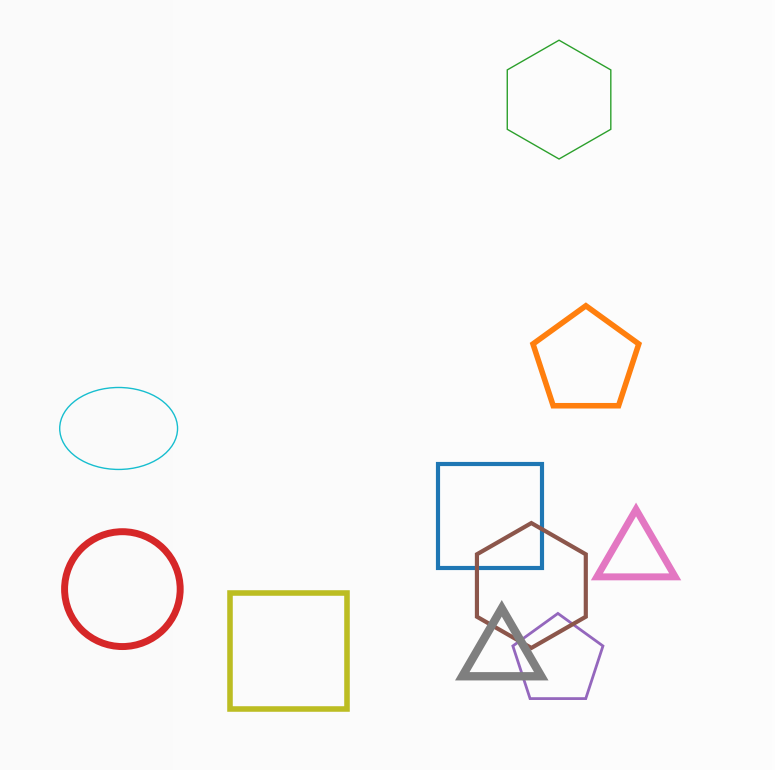[{"shape": "square", "thickness": 1.5, "radius": 0.34, "center": [0.632, 0.33]}, {"shape": "pentagon", "thickness": 2, "radius": 0.36, "center": [0.756, 0.531]}, {"shape": "hexagon", "thickness": 0.5, "radius": 0.39, "center": [0.721, 0.871]}, {"shape": "circle", "thickness": 2.5, "radius": 0.37, "center": [0.158, 0.235]}, {"shape": "pentagon", "thickness": 1, "radius": 0.31, "center": [0.72, 0.142]}, {"shape": "hexagon", "thickness": 1.5, "radius": 0.41, "center": [0.686, 0.24]}, {"shape": "triangle", "thickness": 2.5, "radius": 0.29, "center": [0.821, 0.28]}, {"shape": "triangle", "thickness": 3, "radius": 0.29, "center": [0.647, 0.151]}, {"shape": "square", "thickness": 2, "radius": 0.38, "center": [0.372, 0.154]}, {"shape": "oval", "thickness": 0.5, "radius": 0.38, "center": [0.153, 0.444]}]